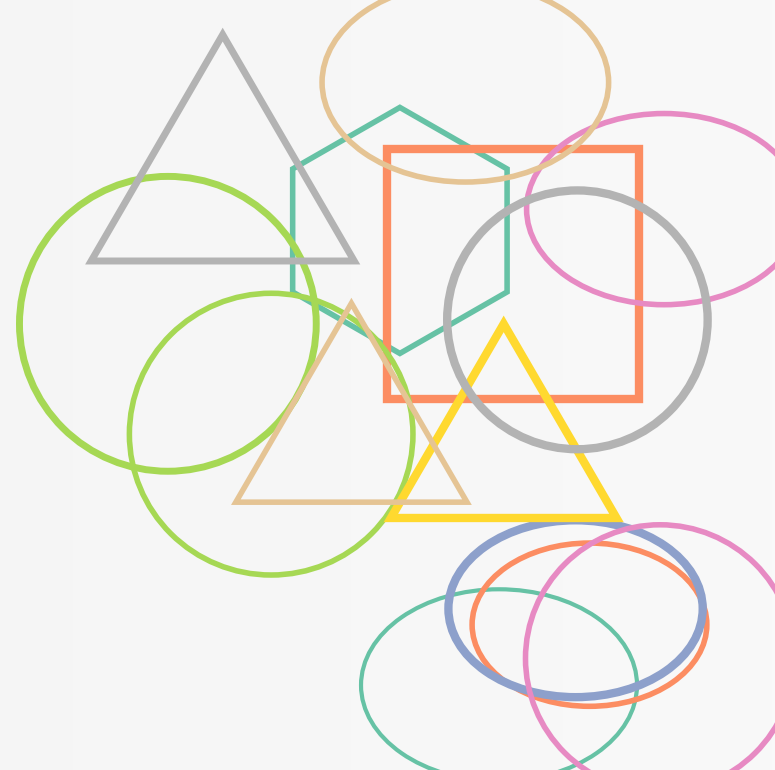[{"shape": "oval", "thickness": 1.5, "radius": 0.89, "center": [0.644, 0.11]}, {"shape": "hexagon", "thickness": 2, "radius": 0.8, "center": [0.516, 0.701]}, {"shape": "oval", "thickness": 2, "radius": 0.76, "center": [0.761, 0.189]}, {"shape": "square", "thickness": 3, "radius": 0.81, "center": [0.662, 0.644]}, {"shape": "oval", "thickness": 3, "radius": 0.82, "center": [0.743, 0.209]}, {"shape": "oval", "thickness": 2, "radius": 0.89, "center": [0.857, 0.728]}, {"shape": "circle", "thickness": 2, "radius": 0.87, "center": [0.852, 0.145]}, {"shape": "circle", "thickness": 2, "radius": 0.91, "center": [0.35, 0.436]}, {"shape": "circle", "thickness": 2.5, "radius": 0.96, "center": [0.217, 0.579]}, {"shape": "triangle", "thickness": 3, "radius": 0.84, "center": [0.65, 0.411]}, {"shape": "triangle", "thickness": 2, "radius": 0.86, "center": [0.453, 0.434]}, {"shape": "oval", "thickness": 2, "radius": 0.92, "center": [0.6, 0.893]}, {"shape": "circle", "thickness": 3, "radius": 0.84, "center": [0.745, 0.585]}, {"shape": "triangle", "thickness": 2.5, "radius": 0.98, "center": [0.287, 0.759]}]